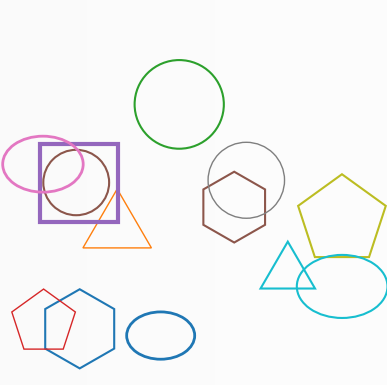[{"shape": "oval", "thickness": 2, "radius": 0.44, "center": [0.415, 0.128]}, {"shape": "hexagon", "thickness": 1.5, "radius": 0.51, "center": [0.206, 0.146]}, {"shape": "triangle", "thickness": 1, "radius": 0.51, "center": [0.302, 0.407]}, {"shape": "circle", "thickness": 1.5, "radius": 0.58, "center": [0.463, 0.729]}, {"shape": "pentagon", "thickness": 1, "radius": 0.43, "center": [0.112, 0.163]}, {"shape": "square", "thickness": 3, "radius": 0.51, "center": [0.203, 0.524]}, {"shape": "hexagon", "thickness": 1.5, "radius": 0.46, "center": [0.604, 0.462]}, {"shape": "circle", "thickness": 1.5, "radius": 0.42, "center": [0.197, 0.526]}, {"shape": "oval", "thickness": 2, "radius": 0.52, "center": [0.111, 0.574]}, {"shape": "circle", "thickness": 1, "radius": 0.49, "center": [0.636, 0.532]}, {"shape": "pentagon", "thickness": 1.5, "radius": 0.59, "center": [0.882, 0.428]}, {"shape": "oval", "thickness": 1.5, "radius": 0.58, "center": [0.883, 0.256]}, {"shape": "triangle", "thickness": 1.5, "radius": 0.41, "center": [0.743, 0.291]}]